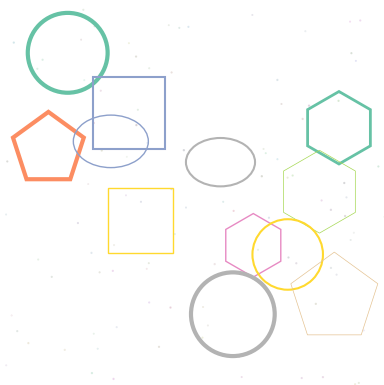[{"shape": "circle", "thickness": 3, "radius": 0.52, "center": [0.176, 0.863]}, {"shape": "hexagon", "thickness": 2, "radius": 0.47, "center": [0.88, 0.668]}, {"shape": "pentagon", "thickness": 3, "radius": 0.48, "center": [0.126, 0.613]}, {"shape": "square", "thickness": 1.5, "radius": 0.47, "center": [0.335, 0.707]}, {"shape": "oval", "thickness": 1, "radius": 0.49, "center": [0.288, 0.633]}, {"shape": "hexagon", "thickness": 1, "radius": 0.41, "center": [0.658, 0.363]}, {"shape": "hexagon", "thickness": 0.5, "radius": 0.54, "center": [0.83, 0.502]}, {"shape": "square", "thickness": 1, "radius": 0.42, "center": [0.365, 0.428]}, {"shape": "circle", "thickness": 1.5, "radius": 0.46, "center": [0.747, 0.339]}, {"shape": "pentagon", "thickness": 0.5, "radius": 0.59, "center": [0.868, 0.226]}, {"shape": "circle", "thickness": 3, "radius": 0.54, "center": [0.605, 0.184]}, {"shape": "oval", "thickness": 1.5, "radius": 0.45, "center": [0.573, 0.579]}]